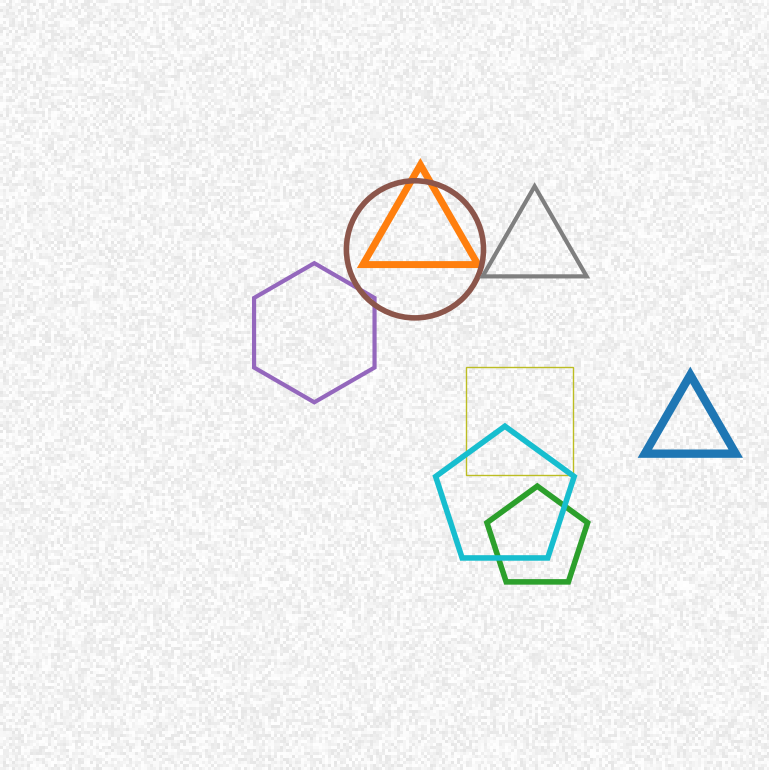[{"shape": "triangle", "thickness": 3, "radius": 0.34, "center": [0.896, 0.445]}, {"shape": "triangle", "thickness": 2.5, "radius": 0.43, "center": [0.546, 0.7]}, {"shape": "pentagon", "thickness": 2, "radius": 0.34, "center": [0.698, 0.3]}, {"shape": "hexagon", "thickness": 1.5, "radius": 0.45, "center": [0.408, 0.568]}, {"shape": "circle", "thickness": 2, "radius": 0.45, "center": [0.539, 0.676]}, {"shape": "triangle", "thickness": 1.5, "radius": 0.39, "center": [0.694, 0.68]}, {"shape": "square", "thickness": 0.5, "radius": 0.35, "center": [0.675, 0.454]}, {"shape": "pentagon", "thickness": 2, "radius": 0.47, "center": [0.656, 0.352]}]